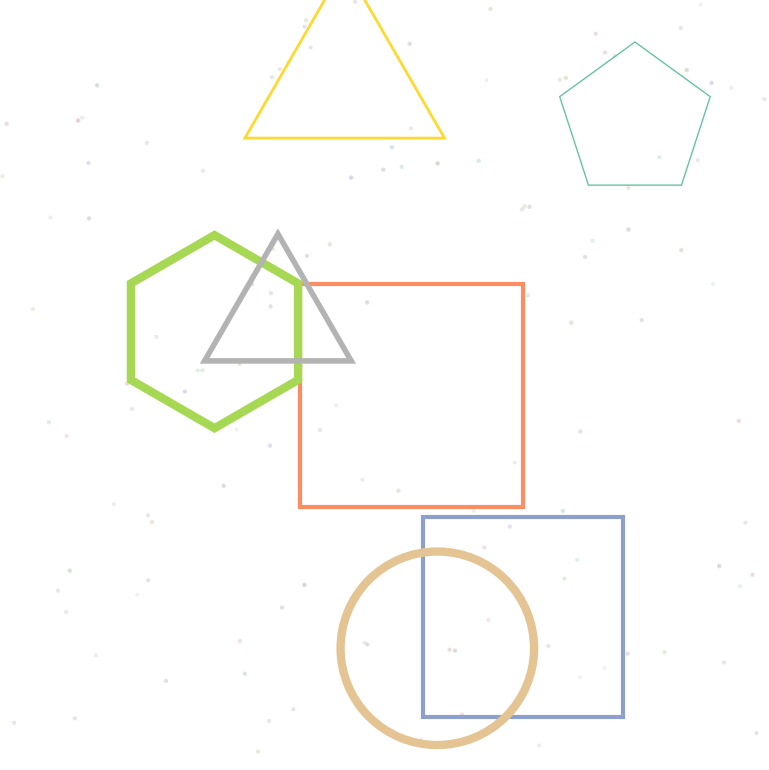[{"shape": "pentagon", "thickness": 0.5, "radius": 0.51, "center": [0.825, 0.843]}, {"shape": "square", "thickness": 1.5, "radius": 0.72, "center": [0.534, 0.487]}, {"shape": "square", "thickness": 1.5, "radius": 0.65, "center": [0.679, 0.199]}, {"shape": "hexagon", "thickness": 3, "radius": 0.63, "center": [0.279, 0.569]}, {"shape": "triangle", "thickness": 1, "radius": 0.75, "center": [0.448, 0.895]}, {"shape": "circle", "thickness": 3, "radius": 0.63, "center": [0.568, 0.158]}, {"shape": "triangle", "thickness": 2, "radius": 0.55, "center": [0.361, 0.586]}]